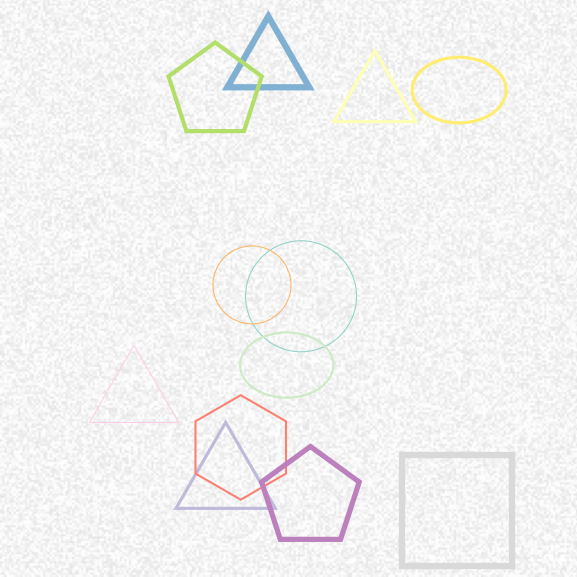[{"shape": "circle", "thickness": 0.5, "radius": 0.48, "center": [0.521, 0.486]}, {"shape": "triangle", "thickness": 1.5, "radius": 0.41, "center": [0.649, 0.829]}, {"shape": "triangle", "thickness": 1.5, "radius": 0.5, "center": [0.391, 0.169]}, {"shape": "hexagon", "thickness": 1, "radius": 0.45, "center": [0.417, 0.224]}, {"shape": "triangle", "thickness": 3, "radius": 0.41, "center": [0.465, 0.889]}, {"shape": "circle", "thickness": 0.5, "radius": 0.34, "center": [0.436, 0.506]}, {"shape": "pentagon", "thickness": 2, "radius": 0.42, "center": [0.373, 0.841]}, {"shape": "triangle", "thickness": 0.5, "radius": 0.45, "center": [0.232, 0.312]}, {"shape": "square", "thickness": 3, "radius": 0.48, "center": [0.791, 0.115]}, {"shape": "pentagon", "thickness": 2.5, "radius": 0.44, "center": [0.538, 0.137]}, {"shape": "oval", "thickness": 1, "radius": 0.4, "center": [0.497, 0.367]}, {"shape": "oval", "thickness": 1.5, "radius": 0.41, "center": [0.795, 0.843]}]